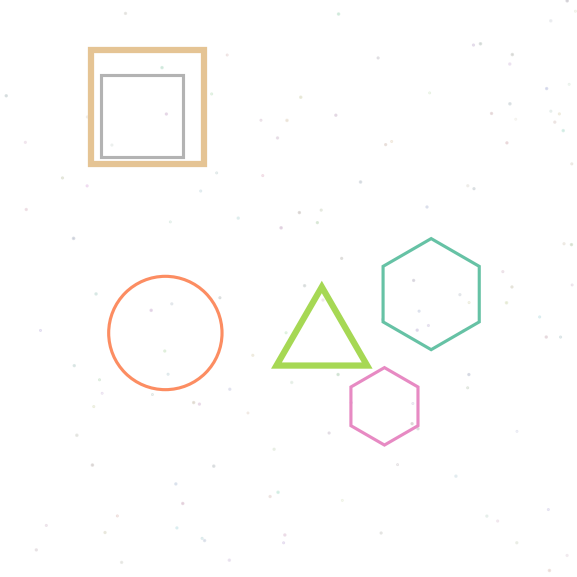[{"shape": "hexagon", "thickness": 1.5, "radius": 0.48, "center": [0.747, 0.49]}, {"shape": "circle", "thickness": 1.5, "radius": 0.49, "center": [0.286, 0.423]}, {"shape": "hexagon", "thickness": 1.5, "radius": 0.34, "center": [0.666, 0.296]}, {"shape": "triangle", "thickness": 3, "radius": 0.45, "center": [0.557, 0.411]}, {"shape": "square", "thickness": 3, "radius": 0.49, "center": [0.256, 0.814]}, {"shape": "square", "thickness": 1.5, "radius": 0.36, "center": [0.245, 0.798]}]